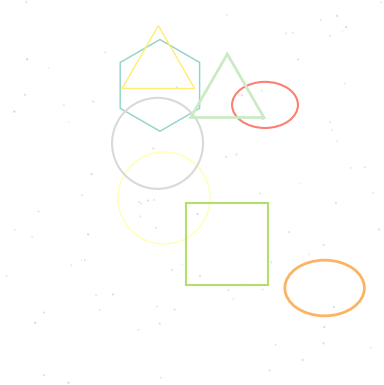[{"shape": "hexagon", "thickness": 1, "radius": 0.6, "center": [0.415, 0.778]}, {"shape": "circle", "thickness": 1, "radius": 0.6, "center": [0.426, 0.486]}, {"shape": "oval", "thickness": 1.5, "radius": 0.43, "center": [0.688, 0.727]}, {"shape": "oval", "thickness": 2, "radius": 0.52, "center": [0.843, 0.252]}, {"shape": "square", "thickness": 1.5, "radius": 0.54, "center": [0.59, 0.366]}, {"shape": "circle", "thickness": 1.5, "radius": 0.59, "center": [0.409, 0.628]}, {"shape": "triangle", "thickness": 2, "radius": 0.55, "center": [0.59, 0.75]}, {"shape": "triangle", "thickness": 1, "radius": 0.54, "center": [0.411, 0.825]}]